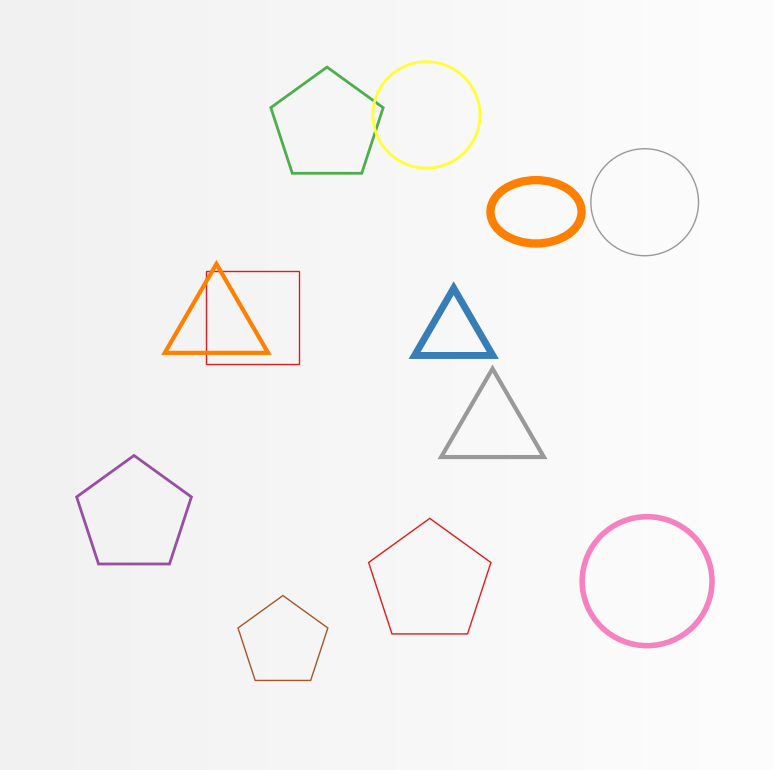[{"shape": "square", "thickness": 0.5, "radius": 0.3, "center": [0.326, 0.588]}, {"shape": "pentagon", "thickness": 0.5, "radius": 0.41, "center": [0.555, 0.244]}, {"shape": "triangle", "thickness": 2.5, "radius": 0.29, "center": [0.585, 0.567]}, {"shape": "pentagon", "thickness": 1, "radius": 0.38, "center": [0.422, 0.837]}, {"shape": "pentagon", "thickness": 1, "radius": 0.39, "center": [0.173, 0.331]}, {"shape": "oval", "thickness": 3, "radius": 0.29, "center": [0.692, 0.725]}, {"shape": "triangle", "thickness": 1.5, "radius": 0.38, "center": [0.279, 0.58]}, {"shape": "circle", "thickness": 1, "radius": 0.35, "center": [0.55, 0.851]}, {"shape": "pentagon", "thickness": 0.5, "radius": 0.3, "center": [0.365, 0.166]}, {"shape": "circle", "thickness": 2, "radius": 0.42, "center": [0.835, 0.245]}, {"shape": "circle", "thickness": 0.5, "radius": 0.35, "center": [0.832, 0.737]}, {"shape": "triangle", "thickness": 1.5, "radius": 0.38, "center": [0.636, 0.445]}]